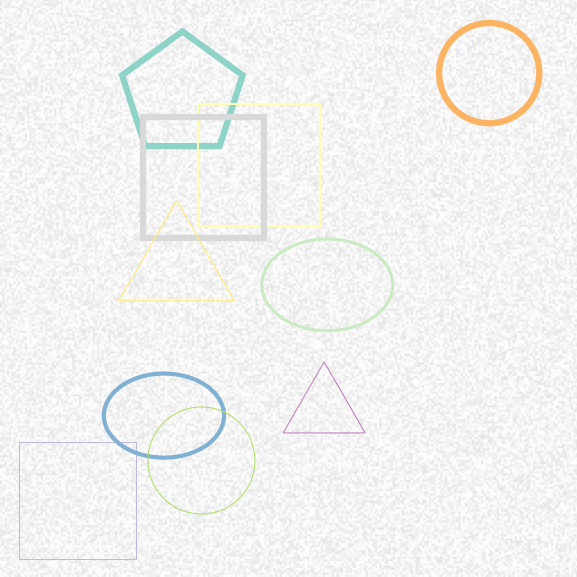[{"shape": "pentagon", "thickness": 3, "radius": 0.55, "center": [0.316, 0.835]}, {"shape": "square", "thickness": 1, "radius": 0.53, "center": [0.448, 0.713]}, {"shape": "square", "thickness": 0.5, "radius": 0.5, "center": [0.134, 0.133]}, {"shape": "oval", "thickness": 2, "radius": 0.52, "center": [0.284, 0.28]}, {"shape": "circle", "thickness": 3, "radius": 0.43, "center": [0.847, 0.872]}, {"shape": "circle", "thickness": 0.5, "radius": 0.46, "center": [0.349, 0.202]}, {"shape": "square", "thickness": 3, "radius": 0.52, "center": [0.352, 0.691]}, {"shape": "triangle", "thickness": 0.5, "radius": 0.41, "center": [0.561, 0.29]}, {"shape": "oval", "thickness": 1.5, "radius": 0.57, "center": [0.567, 0.506]}, {"shape": "triangle", "thickness": 0.5, "radius": 0.58, "center": [0.306, 0.536]}]